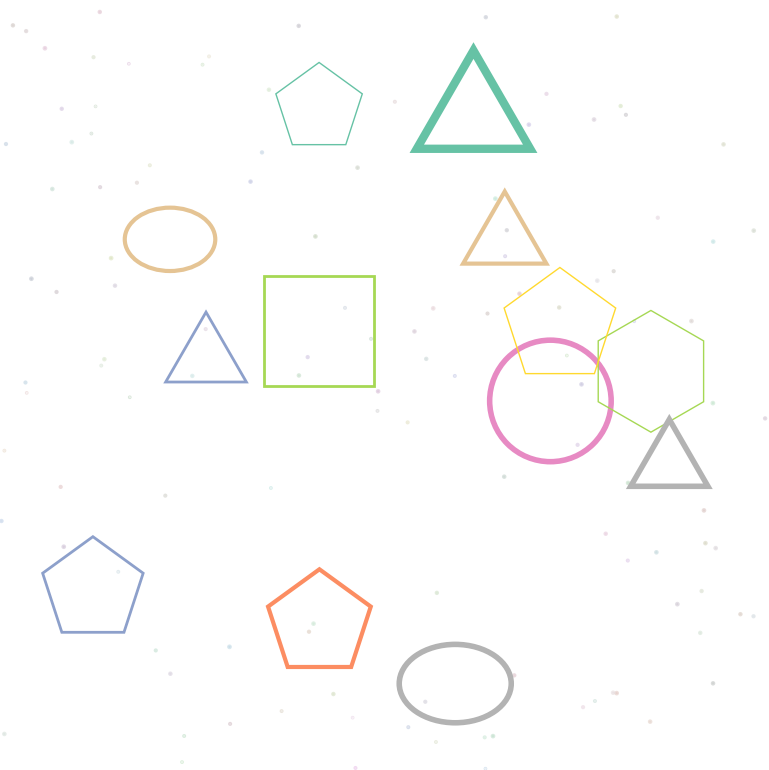[{"shape": "triangle", "thickness": 3, "radius": 0.43, "center": [0.615, 0.849]}, {"shape": "pentagon", "thickness": 0.5, "radius": 0.3, "center": [0.414, 0.86]}, {"shape": "pentagon", "thickness": 1.5, "radius": 0.35, "center": [0.415, 0.191]}, {"shape": "pentagon", "thickness": 1, "radius": 0.34, "center": [0.121, 0.234]}, {"shape": "triangle", "thickness": 1, "radius": 0.3, "center": [0.268, 0.534]}, {"shape": "circle", "thickness": 2, "radius": 0.39, "center": [0.715, 0.479]}, {"shape": "square", "thickness": 1, "radius": 0.36, "center": [0.414, 0.57]}, {"shape": "hexagon", "thickness": 0.5, "radius": 0.4, "center": [0.845, 0.518]}, {"shape": "pentagon", "thickness": 0.5, "radius": 0.38, "center": [0.727, 0.576]}, {"shape": "oval", "thickness": 1.5, "radius": 0.29, "center": [0.221, 0.689]}, {"shape": "triangle", "thickness": 1.5, "radius": 0.31, "center": [0.656, 0.689]}, {"shape": "oval", "thickness": 2, "radius": 0.36, "center": [0.591, 0.112]}, {"shape": "triangle", "thickness": 2, "radius": 0.29, "center": [0.869, 0.397]}]